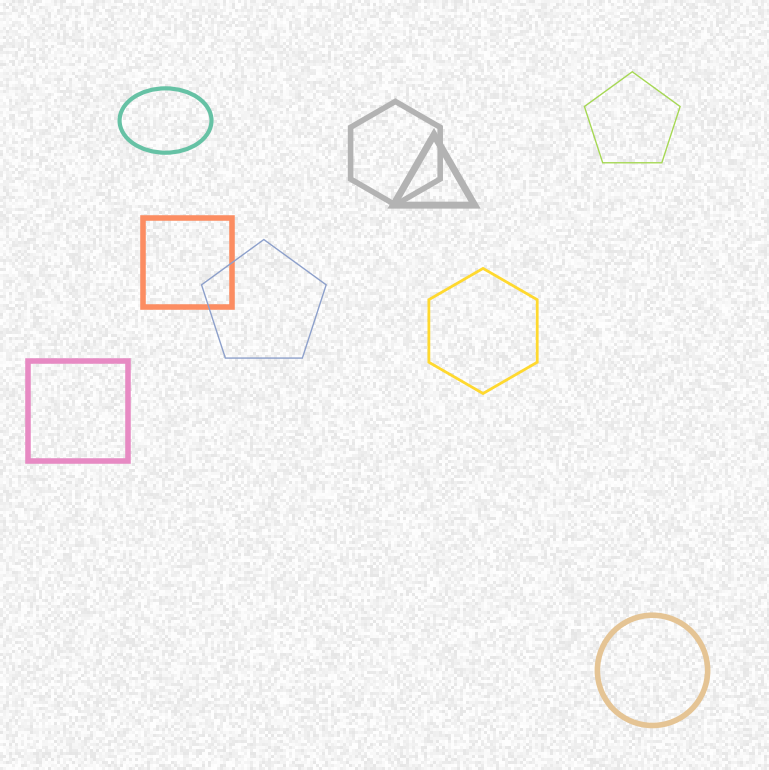[{"shape": "oval", "thickness": 1.5, "radius": 0.3, "center": [0.215, 0.843]}, {"shape": "square", "thickness": 2, "radius": 0.29, "center": [0.243, 0.659]}, {"shape": "pentagon", "thickness": 0.5, "radius": 0.43, "center": [0.343, 0.604]}, {"shape": "square", "thickness": 2, "radius": 0.33, "center": [0.102, 0.466]}, {"shape": "pentagon", "thickness": 0.5, "radius": 0.33, "center": [0.821, 0.841]}, {"shape": "hexagon", "thickness": 1, "radius": 0.41, "center": [0.627, 0.57]}, {"shape": "circle", "thickness": 2, "radius": 0.36, "center": [0.847, 0.129]}, {"shape": "triangle", "thickness": 2.5, "radius": 0.3, "center": [0.564, 0.764]}, {"shape": "hexagon", "thickness": 2, "radius": 0.34, "center": [0.513, 0.801]}]